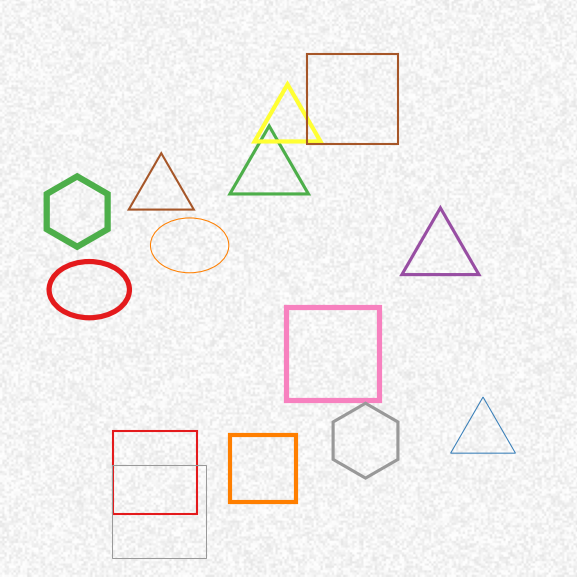[{"shape": "square", "thickness": 1, "radius": 0.36, "center": [0.268, 0.181]}, {"shape": "oval", "thickness": 2.5, "radius": 0.35, "center": [0.155, 0.498]}, {"shape": "triangle", "thickness": 0.5, "radius": 0.32, "center": [0.836, 0.247]}, {"shape": "triangle", "thickness": 1.5, "radius": 0.39, "center": [0.466, 0.703]}, {"shape": "hexagon", "thickness": 3, "radius": 0.3, "center": [0.134, 0.633]}, {"shape": "triangle", "thickness": 1.5, "radius": 0.39, "center": [0.763, 0.562]}, {"shape": "square", "thickness": 2, "radius": 0.29, "center": [0.455, 0.188]}, {"shape": "oval", "thickness": 0.5, "radius": 0.34, "center": [0.328, 0.574]}, {"shape": "triangle", "thickness": 2, "radius": 0.33, "center": [0.498, 0.787]}, {"shape": "square", "thickness": 1, "radius": 0.39, "center": [0.611, 0.828]}, {"shape": "triangle", "thickness": 1, "radius": 0.33, "center": [0.279, 0.669]}, {"shape": "square", "thickness": 2.5, "radius": 0.4, "center": [0.576, 0.387]}, {"shape": "square", "thickness": 0.5, "radius": 0.4, "center": [0.275, 0.113]}, {"shape": "hexagon", "thickness": 1.5, "radius": 0.32, "center": [0.633, 0.236]}]